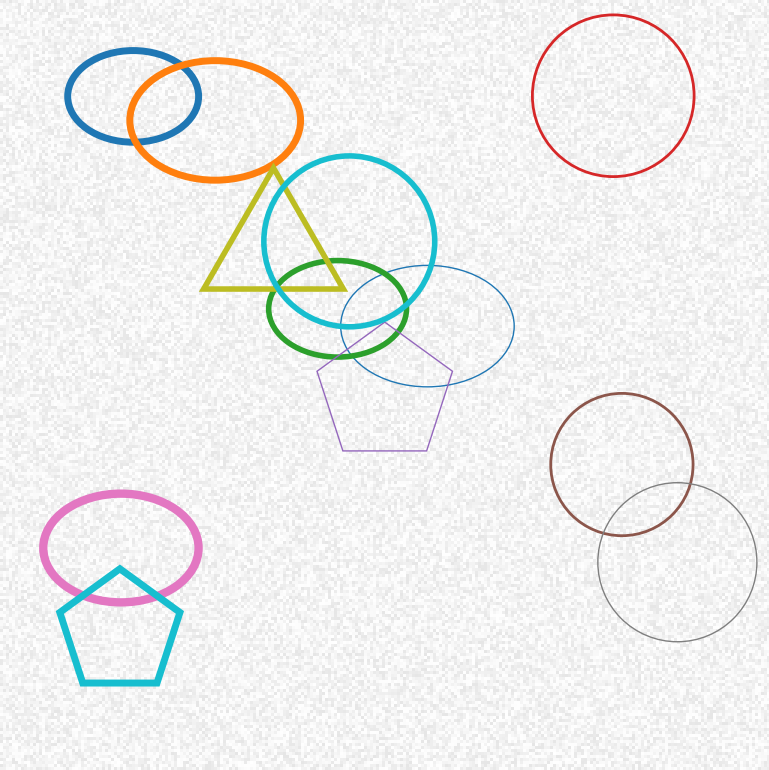[{"shape": "oval", "thickness": 2.5, "radius": 0.43, "center": [0.173, 0.875]}, {"shape": "oval", "thickness": 0.5, "radius": 0.56, "center": [0.555, 0.576]}, {"shape": "oval", "thickness": 2.5, "radius": 0.55, "center": [0.279, 0.844]}, {"shape": "oval", "thickness": 2, "radius": 0.45, "center": [0.438, 0.599]}, {"shape": "circle", "thickness": 1, "radius": 0.53, "center": [0.796, 0.876]}, {"shape": "pentagon", "thickness": 0.5, "radius": 0.46, "center": [0.5, 0.489]}, {"shape": "circle", "thickness": 1, "radius": 0.46, "center": [0.808, 0.397]}, {"shape": "oval", "thickness": 3, "radius": 0.5, "center": [0.157, 0.288]}, {"shape": "circle", "thickness": 0.5, "radius": 0.52, "center": [0.88, 0.27]}, {"shape": "triangle", "thickness": 2, "radius": 0.52, "center": [0.355, 0.677]}, {"shape": "pentagon", "thickness": 2.5, "radius": 0.41, "center": [0.156, 0.179]}, {"shape": "circle", "thickness": 2, "radius": 0.55, "center": [0.454, 0.687]}]